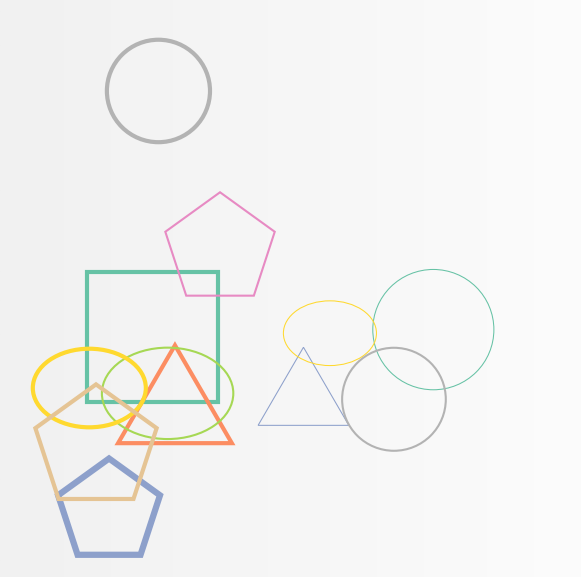[{"shape": "circle", "thickness": 0.5, "radius": 0.52, "center": [0.746, 0.428]}, {"shape": "square", "thickness": 2, "radius": 0.56, "center": [0.262, 0.415]}, {"shape": "triangle", "thickness": 2, "radius": 0.56, "center": [0.301, 0.288]}, {"shape": "triangle", "thickness": 0.5, "radius": 0.45, "center": [0.522, 0.308]}, {"shape": "pentagon", "thickness": 3, "radius": 0.46, "center": [0.188, 0.113]}, {"shape": "pentagon", "thickness": 1, "radius": 0.49, "center": [0.379, 0.567]}, {"shape": "oval", "thickness": 1, "radius": 0.57, "center": [0.288, 0.318]}, {"shape": "oval", "thickness": 0.5, "radius": 0.4, "center": [0.568, 0.422]}, {"shape": "oval", "thickness": 2, "radius": 0.49, "center": [0.154, 0.327]}, {"shape": "pentagon", "thickness": 2, "radius": 0.55, "center": [0.165, 0.224]}, {"shape": "circle", "thickness": 2, "radius": 0.44, "center": [0.273, 0.842]}, {"shape": "circle", "thickness": 1, "radius": 0.45, "center": [0.678, 0.308]}]